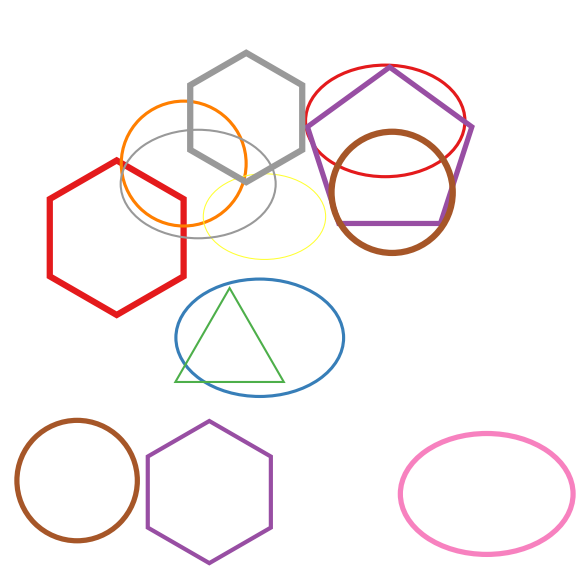[{"shape": "hexagon", "thickness": 3, "radius": 0.67, "center": [0.202, 0.588]}, {"shape": "oval", "thickness": 1.5, "radius": 0.69, "center": [0.667, 0.79]}, {"shape": "oval", "thickness": 1.5, "radius": 0.73, "center": [0.45, 0.414]}, {"shape": "triangle", "thickness": 1, "radius": 0.54, "center": [0.398, 0.392]}, {"shape": "hexagon", "thickness": 2, "radius": 0.62, "center": [0.362, 0.147]}, {"shape": "pentagon", "thickness": 2.5, "radius": 0.75, "center": [0.675, 0.733]}, {"shape": "circle", "thickness": 1.5, "radius": 0.54, "center": [0.318, 0.716]}, {"shape": "oval", "thickness": 0.5, "radius": 0.53, "center": [0.458, 0.624]}, {"shape": "circle", "thickness": 3, "radius": 0.52, "center": [0.679, 0.666]}, {"shape": "circle", "thickness": 2.5, "radius": 0.52, "center": [0.134, 0.167]}, {"shape": "oval", "thickness": 2.5, "radius": 0.75, "center": [0.843, 0.144]}, {"shape": "oval", "thickness": 1, "radius": 0.67, "center": [0.343, 0.68]}, {"shape": "hexagon", "thickness": 3, "radius": 0.56, "center": [0.426, 0.796]}]